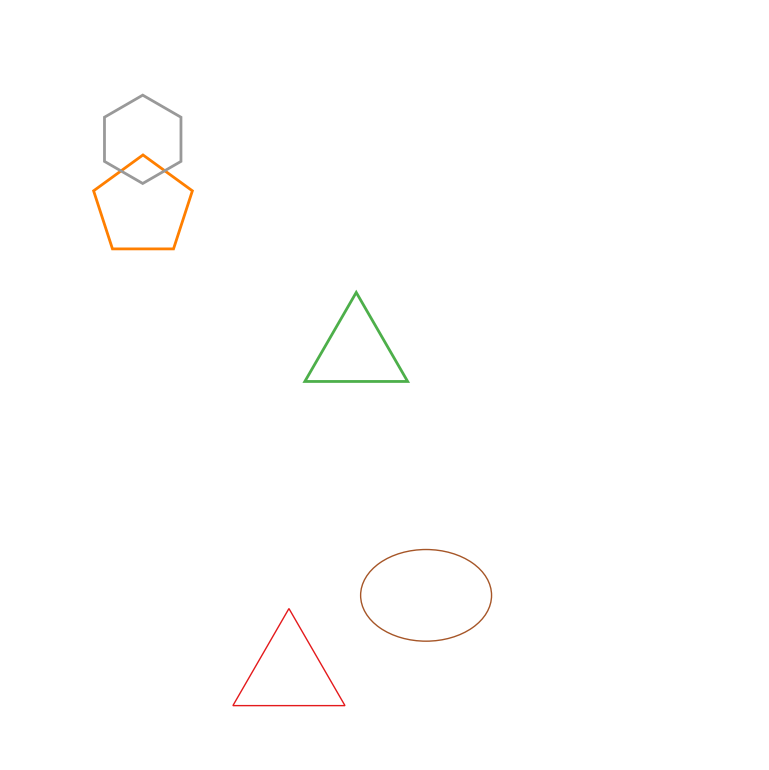[{"shape": "triangle", "thickness": 0.5, "radius": 0.42, "center": [0.375, 0.126]}, {"shape": "triangle", "thickness": 1, "radius": 0.39, "center": [0.463, 0.543]}, {"shape": "pentagon", "thickness": 1, "radius": 0.34, "center": [0.186, 0.731]}, {"shape": "oval", "thickness": 0.5, "radius": 0.43, "center": [0.553, 0.227]}, {"shape": "hexagon", "thickness": 1, "radius": 0.29, "center": [0.185, 0.819]}]